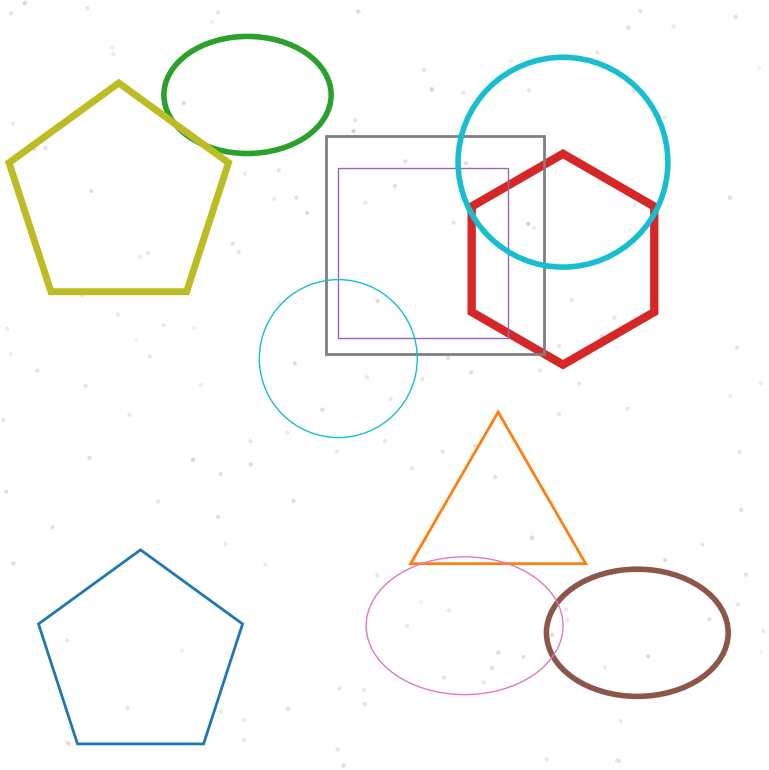[{"shape": "pentagon", "thickness": 1, "radius": 0.7, "center": [0.183, 0.147]}, {"shape": "triangle", "thickness": 1, "radius": 0.66, "center": [0.647, 0.334]}, {"shape": "oval", "thickness": 2, "radius": 0.54, "center": [0.321, 0.877]}, {"shape": "hexagon", "thickness": 3, "radius": 0.68, "center": [0.731, 0.663]}, {"shape": "square", "thickness": 0.5, "radius": 0.55, "center": [0.549, 0.671]}, {"shape": "oval", "thickness": 2, "radius": 0.59, "center": [0.828, 0.178]}, {"shape": "oval", "thickness": 0.5, "radius": 0.64, "center": [0.603, 0.187]}, {"shape": "square", "thickness": 1, "radius": 0.71, "center": [0.565, 0.681]}, {"shape": "pentagon", "thickness": 2.5, "radius": 0.75, "center": [0.154, 0.742]}, {"shape": "circle", "thickness": 0.5, "radius": 0.51, "center": [0.439, 0.534]}, {"shape": "circle", "thickness": 2, "radius": 0.68, "center": [0.731, 0.789]}]